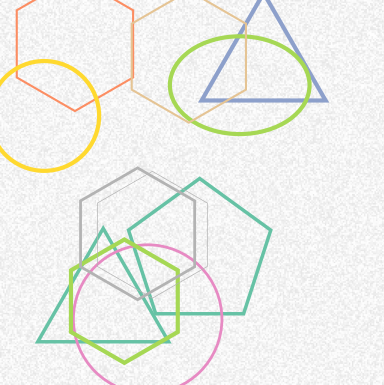[{"shape": "pentagon", "thickness": 2.5, "radius": 0.97, "center": [0.519, 0.342]}, {"shape": "triangle", "thickness": 2.5, "radius": 0.98, "center": [0.268, 0.21]}, {"shape": "hexagon", "thickness": 1.5, "radius": 0.87, "center": [0.195, 0.886]}, {"shape": "triangle", "thickness": 3, "radius": 0.93, "center": [0.685, 0.832]}, {"shape": "circle", "thickness": 2, "radius": 0.96, "center": [0.384, 0.171]}, {"shape": "hexagon", "thickness": 3, "radius": 0.8, "center": [0.323, 0.218]}, {"shape": "oval", "thickness": 3, "radius": 0.91, "center": [0.623, 0.779]}, {"shape": "circle", "thickness": 3, "radius": 0.71, "center": [0.115, 0.699]}, {"shape": "hexagon", "thickness": 1.5, "radius": 0.86, "center": [0.49, 0.853]}, {"shape": "hexagon", "thickness": 2, "radius": 0.86, "center": [0.357, 0.393]}, {"shape": "hexagon", "thickness": 0.5, "radius": 0.82, "center": [0.396, 0.39]}]